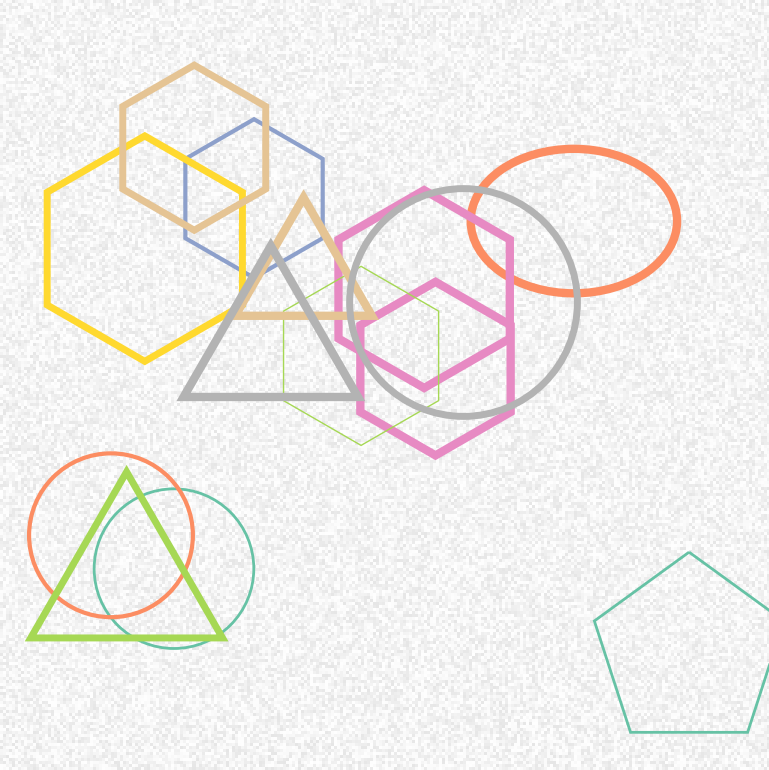[{"shape": "pentagon", "thickness": 1, "radius": 0.65, "center": [0.895, 0.154]}, {"shape": "circle", "thickness": 1, "radius": 0.52, "center": [0.226, 0.261]}, {"shape": "circle", "thickness": 1.5, "radius": 0.53, "center": [0.144, 0.305]}, {"shape": "oval", "thickness": 3, "radius": 0.67, "center": [0.745, 0.713]}, {"shape": "hexagon", "thickness": 1.5, "radius": 0.51, "center": [0.33, 0.742]}, {"shape": "hexagon", "thickness": 3, "radius": 0.56, "center": [0.566, 0.521]}, {"shape": "hexagon", "thickness": 3, "radius": 0.64, "center": [0.551, 0.625]}, {"shape": "triangle", "thickness": 2.5, "radius": 0.72, "center": [0.164, 0.243]}, {"shape": "hexagon", "thickness": 0.5, "radius": 0.58, "center": [0.469, 0.538]}, {"shape": "hexagon", "thickness": 2.5, "radius": 0.73, "center": [0.188, 0.677]}, {"shape": "hexagon", "thickness": 2.5, "radius": 0.54, "center": [0.252, 0.808]}, {"shape": "triangle", "thickness": 3, "radius": 0.51, "center": [0.394, 0.641]}, {"shape": "triangle", "thickness": 3, "radius": 0.65, "center": [0.352, 0.55]}, {"shape": "circle", "thickness": 2.5, "radius": 0.74, "center": [0.602, 0.607]}]